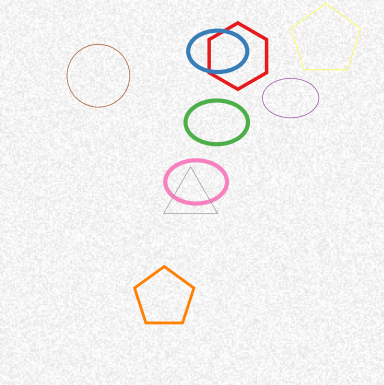[{"shape": "hexagon", "thickness": 2.5, "radius": 0.43, "center": [0.618, 0.854]}, {"shape": "oval", "thickness": 3, "radius": 0.38, "center": [0.566, 0.867]}, {"shape": "oval", "thickness": 3, "radius": 0.41, "center": [0.563, 0.682]}, {"shape": "oval", "thickness": 0.5, "radius": 0.37, "center": [0.755, 0.745]}, {"shape": "pentagon", "thickness": 2, "radius": 0.41, "center": [0.427, 0.227]}, {"shape": "pentagon", "thickness": 0.5, "radius": 0.48, "center": [0.846, 0.896]}, {"shape": "circle", "thickness": 0.5, "radius": 0.41, "center": [0.256, 0.803]}, {"shape": "oval", "thickness": 3, "radius": 0.4, "center": [0.509, 0.527]}, {"shape": "triangle", "thickness": 0.5, "radius": 0.41, "center": [0.495, 0.486]}]